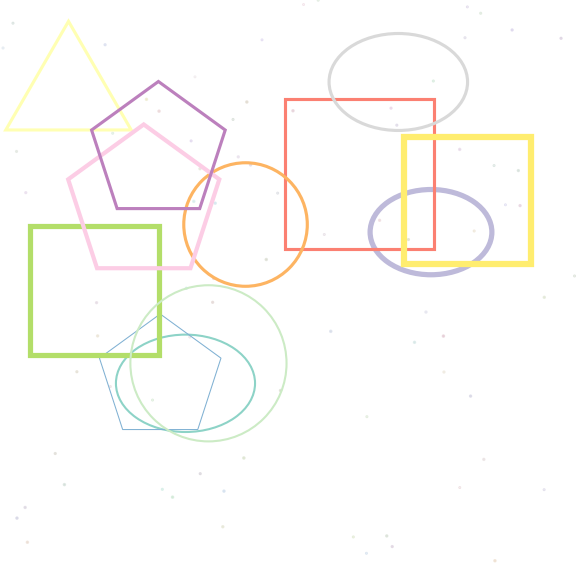[{"shape": "oval", "thickness": 1, "radius": 0.6, "center": [0.321, 0.335]}, {"shape": "triangle", "thickness": 1.5, "radius": 0.63, "center": [0.119, 0.837]}, {"shape": "oval", "thickness": 2.5, "radius": 0.53, "center": [0.746, 0.597]}, {"shape": "square", "thickness": 1.5, "radius": 0.65, "center": [0.623, 0.698]}, {"shape": "pentagon", "thickness": 0.5, "radius": 0.55, "center": [0.277, 0.345]}, {"shape": "circle", "thickness": 1.5, "radius": 0.53, "center": [0.425, 0.61]}, {"shape": "square", "thickness": 2.5, "radius": 0.56, "center": [0.163, 0.497]}, {"shape": "pentagon", "thickness": 2, "radius": 0.69, "center": [0.249, 0.646]}, {"shape": "oval", "thickness": 1.5, "radius": 0.6, "center": [0.69, 0.857]}, {"shape": "pentagon", "thickness": 1.5, "radius": 0.61, "center": [0.274, 0.736]}, {"shape": "circle", "thickness": 1, "radius": 0.68, "center": [0.361, 0.37]}, {"shape": "square", "thickness": 3, "radius": 0.55, "center": [0.81, 0.652]}]